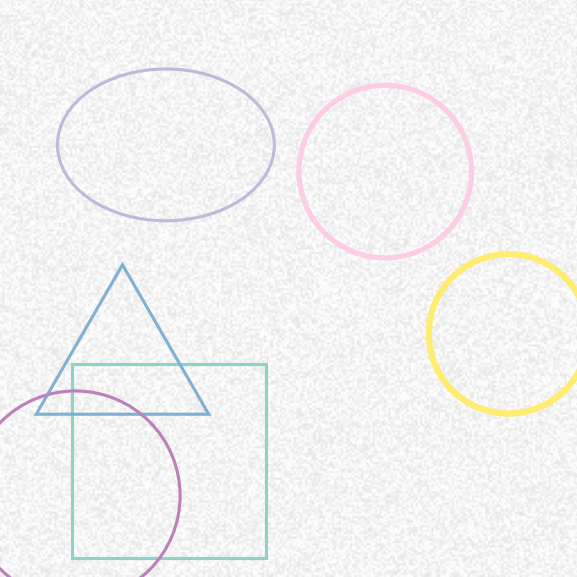[{"shape": "square", "thickness": 1.5, "radius": 0.84, "center": [0.292, 0.201]}, {"shape": "oval", "thickness": 1.5, "radius": 0.94, "center": [0.287, 0.748]}, {"shape": "triangle", "thickness": 1.5, "radius": 0.86, "center": [0.212, 0.368]}, {"shape": "circle", "thickness": 2.5, "radius": 0.75, "center": [0.667, 0.702]}, {"shape": "circle", "thickness": 1.5, "radius": 0.91, "center": [0.13, 0.141]}, {"shape": "circle", "thickness": 3, "radius": 0.69, "center": [0.881, 0.421]}]